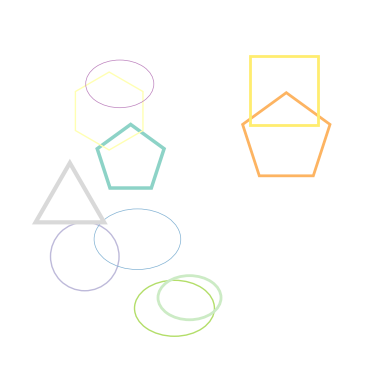[{"shape": "pentagon", "thickness": 2.5, "radius": 0.46, "center": [0.339, 0.585]}, {"shape": "hexagon", "thickness": 1, "radius": 0.51, "center": [0.284, 0.712]}, {"shape": "circle", "thickness": 1, "radius": 0.45, "center": [0.22, 0.334]}, {"shape": "oval", "thickness": 0.5, "radius": 0.56, "center": [0.357, 0.379]}, {"shape": "pentagon", "thickness": 2, "radius": 0.6, "center": [0.744, 0.64]}, {"shape": "oval", "thickness": 1, "radius": 0.52, "center": [0.453, 0.199]}, {"shape": "triangle", "thickness": 3, "radius": 0.51, "center": [0.181, 0.474]}, {"shape": "oval", "thickness": 0.5, "radius": 0.44, "center": [0.311, 0.782]}, {"shape": "oval", "thickness": 2, "radius": 0.41, "center": [0.492, 0.227]}, {"shape": "square", "thickness": 2, "radius": 0.45, "center": [0.737, 0.765]}]